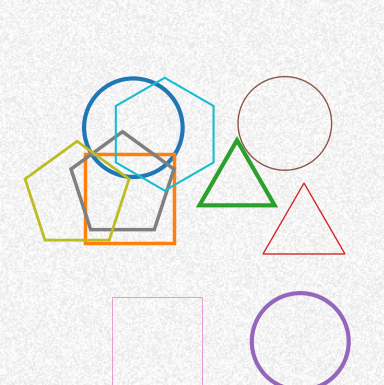[{"shape": "circle", "thickness": 3, "radius": 0.64, "center": [0.346, 0.668]}, {"shape": "square", "thickness": 2.5, "radius": 0.58, "center": [0.337, 0.485]}, {"shape": "triangle", "thickness": 3, "radius": 0.56, "center": [0.616, 0.523]}, {"shape": "triangle", "thickness": 1, "radius": 0.61, "center": [0.79, 0.402]}, {"shape": "circle", "thickness": 3, "radius": 0.63, "center": [0.78, 0.113]}, {"shape": "circle", "thickness": 1, "radius": 0.61, "center": [0.74, 0.679]}, {"shape": "square", "thickness": 0.5, "radius": 0.59, "center": [0.408, 0.111]}, {"shape": "pentagon", "thickness": 2.5, "radius": 0.7, "center": [0.318, 0.517]}, {"shape": "pentagon", "thickness": 2, "radius": 0.71, "center": [0.2, 0.491]}, {"shape": "hexagon", "thickness": 1.5, "radius": 0.73, "center": [0.428, 0.651]}]